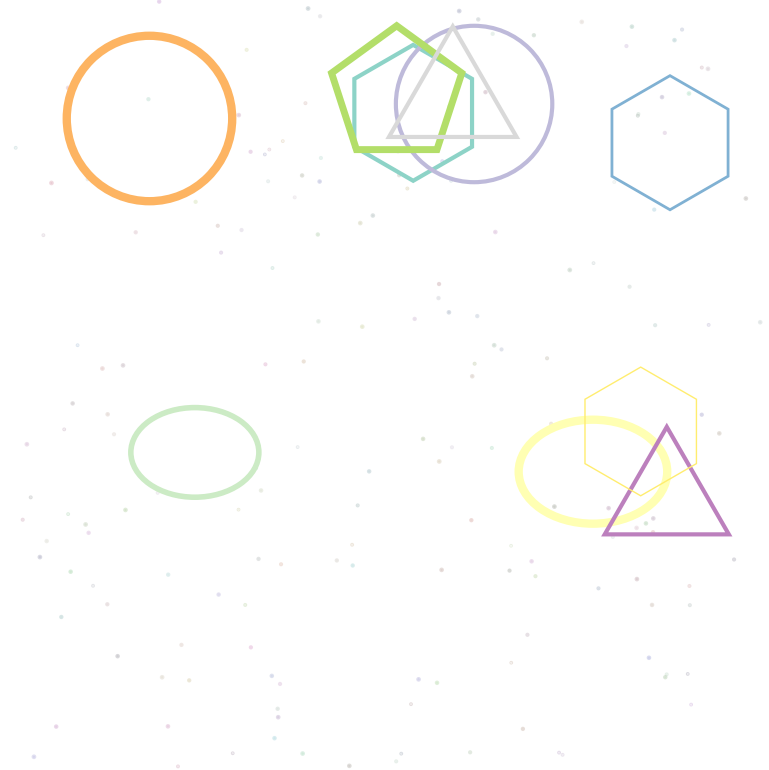[{"shape": "hexagon", "thickness": 1.5, "radius": 0.44, "center": [0.537, 0.853]}, {"shape": "oval", "thickness": 3, "radius": 0.48, "center": [0.77, 0.387]}, {"shape": "circle", "thickness": 1.5, "radius": 0.51, "center": [0.616, 0.865]}, {"shape": "hexagon", "thickness": 1, "radius": 0.44, "center": [0.87, 0.815]}, {"shape": "circle", "thickness": 3, "radius": 0.54, "center": [0.194, 0.846]}, {"shape": "pentagon", "thickness": 2.5, "radius": 0.44, "center": [0.515, 0.878]}, {"shape": "triangle", "thickness": 1.5, "radius": 0.48, "center": [0.588, 0.87]}, {"shape": "triangle", "thickness": 1.5, "radius": 0.47, "center": [0.866, 0.353]}, {"shape": "oval", "thickness": 2, "radius": 0.42, "center": [0.253, 0.412]}, {"shape": "hexagon", "thickness": 0.5, "radius": 0.42, "center": [0.832, 0.44]}]